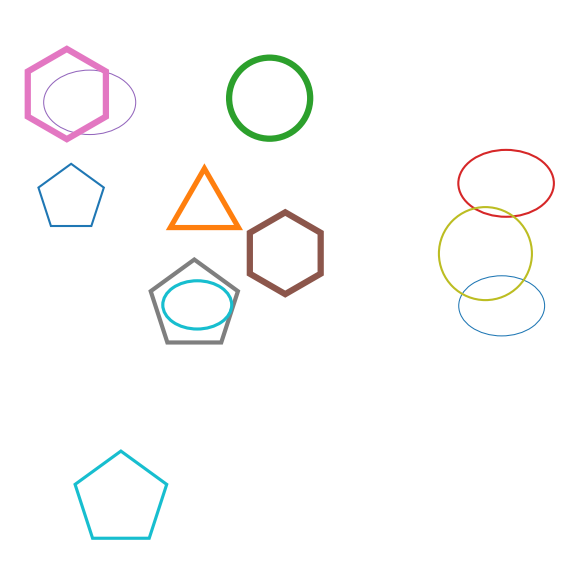[{"shape": "pentagon", "thickness": 1, "radius": 0.3, "center": [0.123, 0.656]}, {"shape": "oval", "thickness": 0.5, "radius": 0.37, "center": [0.869, 0.47]}, {"shape": "triangle", "thickness": 2.5, "radius": 0.34, "center": [0.354, 0.639]}, {"shape": "circle", "thickness": 3, "radius": 0.35, "center": [0.467, 0.829]}, {"shape": "oval", "thickness": 1, "radius": 0.41, "center": [0.876, 0.682]}, {"shape": "oval", "thickness": 0.5, "radius": 0.4, "center": [0.155, 0.822]}, {"shape": "hexagon", "thickness": 3, "radius": 0.35, "center": [0.494, 0.561]}, {"shape": "hexagon", "thickness": 3, "radius": 0.39, "center": [0.116, 0.836]}, {"shape": "pentagon", "thickness": 2, "radius": 0.4, "center": [0.336, 0.47]}, {"shape": "circle", "thickness": 1, "radius": 0.4, "center": [0.841, 0.56]}, {"shape": "oval", "thickness": 1.5, "radius": 0.3, "center": [0.342, 0.471]}, {"shape": "pentagon", "thickness": 1.5, "radius": 0.42, "center": [0.209, 0.135]}]